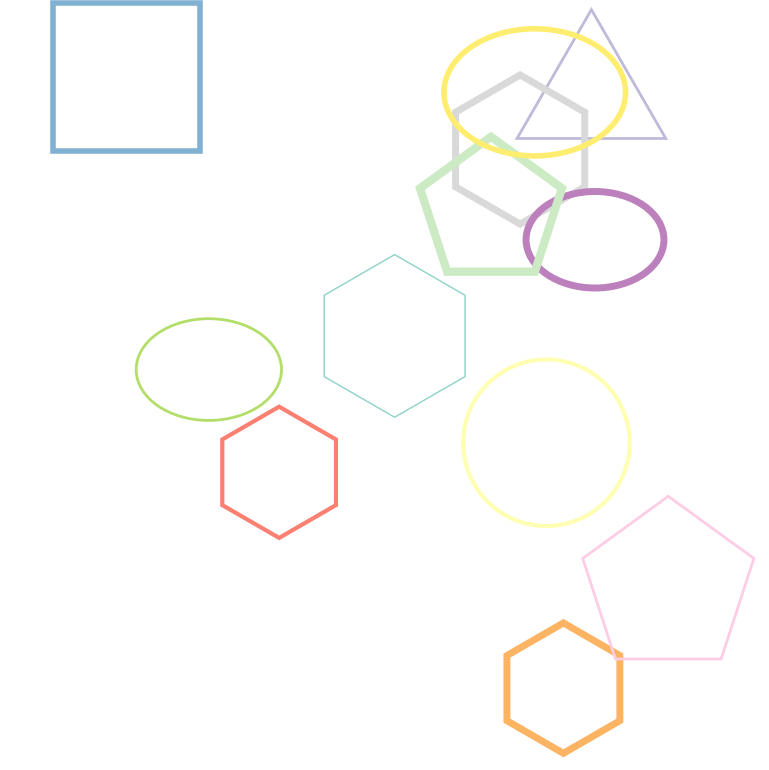[{"shape": "hexagon", "thickness": 0.5, "radius": 0.53, "center": [0.512, 0.564]}, {"shape": "circle", "thickness": 1.5, "radius": 0.54, "center": [0.71, 0.425]}, {"shape": "triangle", "thickness": 1, "radius": 0.56, "center": [0.768, 0.876]}, {"shape": "hexagon", "thickness": 1.5, "radius": 0.43, "center": [0.362, 0.387]}, {"shape": "square", "thickness": 2, "radius": 0.48, "center": [0.164, 0.9]}, {"shape": "hexagon", "thickness": 2.5, "radius": 0.42, "center": [0.732, 0.106]}, {"shape": "oval", "thickness": 1, "radius": 0.47, "center": [0.271, 0.52]}, {"shape": "pentagon", "thickness": 1, "radius": 0.58, "center": [0.868, 0.239]}, {"shape": "hexagon", "thickness": 2.5, "radius": 0.48, "center": [0.676, 0.806]}, {"shape": "oval", "thickness": 2.5, "radius": 0.45, "center": [0.773, 0.689]}, {"shape": "pentagon", "thickness": 3, "radius": 0.48, "center": [0.638, 0.726]}, {"shape": "oval", "thickness": 2, "radius": 0.59, "center": [0.694, 0.88]}]